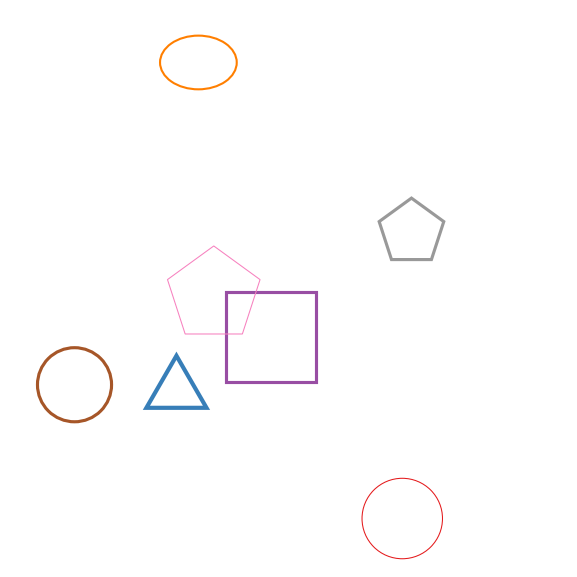[{"shape": "circle", "thickness": 0.5, "radius": 0.35, "center": [0.697, 0.101]}, {"shape": "triangle", "thickness": 2, "radius": 0.3, "center": [0.306, 0.323]}, {"shape": "square", "thickness": 1.5, "radius": 0.39, "center": [0.469, 0.415]}, {"shape": "oval", "thickness": 1, "radius": 0.33, "center": [0.344, 0.891]}, {"shape": "circle", "thickness": 1.5, "radius": 0.32, "center": [0.129, 0.333]}, {"shape": "pentagon", "thickness": 0.5, "radius": 0.42, "center": [0.37, 0.489]}, {"shape": "pentagon", "thickness": 1.5, "radius": 0.29, "center": [0.712, 0.597]}]